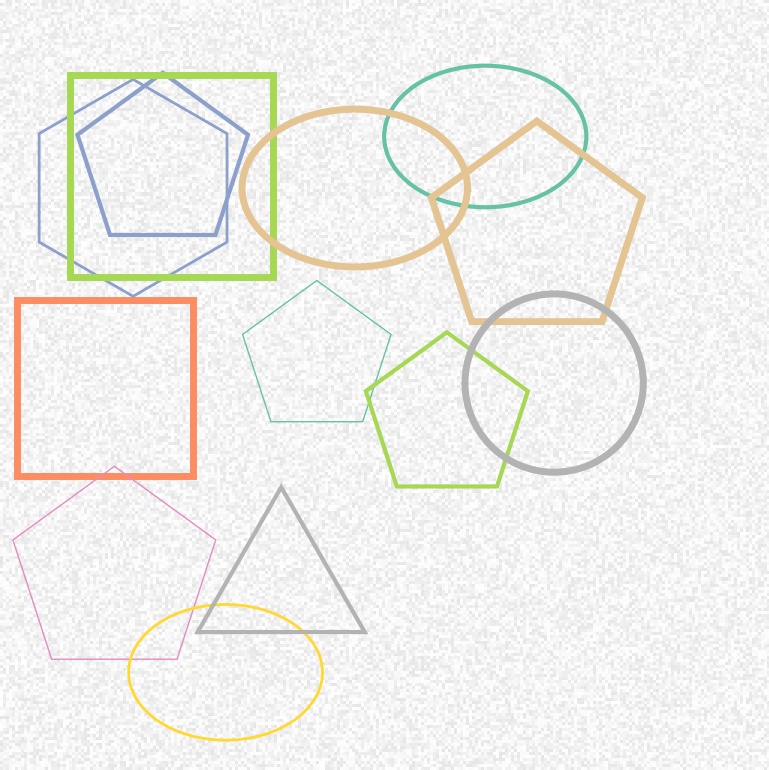[{"shape": "pentagon", "thickness": 0.5, "radius": 0.51, "center": [0.411, 0.534]}, {"shape": "oval", "thickness": 1.5, "radius": 0.66, "center": [0.63, 0.823]}, {"shape": "square", "thickness": 2.5, "radius": 0.57, "center": [0.136, 0.496]}, {"shape": "hexagon", "thickness": 1, "radius": 0.7, "center": [0.173, 0.756]}, {"shape": "pentagon", "thickness": 1.5, "radius": 0.58, "center": [0.211, 0.789]}, {"shape": "pentagon", "thickness": 0.5, "radius": 0.69, "center": [0.148, 0.256]}, {"shape": "pentagon", "thickness": 1.5, "radius": 0.55, "center": [0.58, 0.458]}, {"shape": "square", "thickness": 2.5, "radius": 0.66, "center": [0.223, 0.771]}, {"shape": "oval", "thickness": 1, "radius": 0.63, "center": [0.293, 0.127]}, {"shape": "pentagon", "thickness": 2.5, "radius": 0.72, "center": [0.697, 0.699]}, {"shape": "oval", "thickness": 2.5, "radius": 0.73, "center": [0.461, 0.756]}, {"shape": "triangle", "thickness": 1.5, "radius": 0.63, "center": [0.365, 0.242]}, {"shape": "circle", "thickness": 2.5, "radius": 0.58, "center": [0.72, 0.503]}]